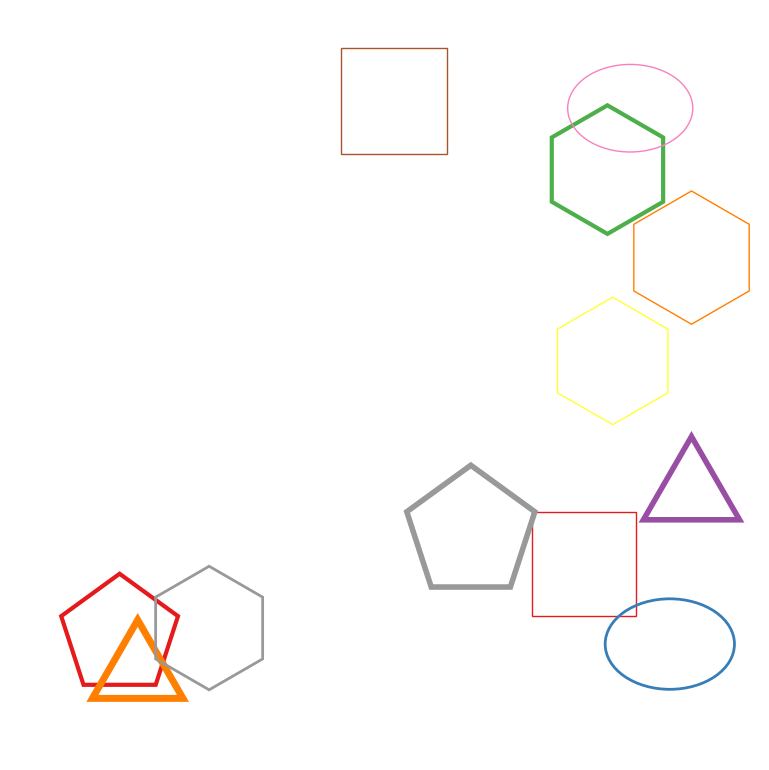[{"shape": "square", "thickness": 0.5, "radius": 0.34, "center": [0.759, 0.267]}, {"shape": "pentagon", "thickness": 1.5, "radius": 0.4, "center": [0.155, 0.175]}, {"shape": "oval", "thickness": 1, "radius": 0.42, "center": [0.87, 0.164]}, {"shape": "hexagon", "thickness": 1.5, "radius": 0.42, "center": [0.789, 0.78]}, {"shape": "triangle", "thickness": 2, "radius": 0.36, "center": [0.898, 0.361]}, {"shape": "hexagon", "thickness": 0.5, "radius": 0.43, "center": [0.898, 0.665]}, {"shape": "triangle", "thickness": 2.5, "radius": 0.34, "center": [0.179, 0.127]}, {"shape": "hexagon", "thickness": 0.5, "radius": 0.41, "center": [0.796, 0.531]}, {"shape": "square", "thickness": 0.5, "radius": 0.34, "center": [0.511, 0.869]}, {"shape": "oval", "thickness": 0.5, "radius": 0.41, "center": [0.818, 0.859]}, {"shape": "pentagon", "thickness": 2, "radius": 0.44, "center": [0.611, 0.308]}, {"shape": "hexagon", "thickness": 1, "radius": 0.4, "center": [0.272, 0.184]}]